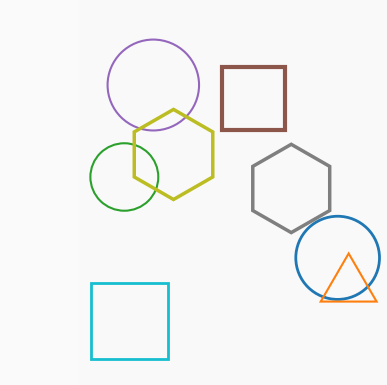[{"shape": "circle", "thickness": 2, "radius": 0.54, "center": [0.871, 0.33]}, {"shape": "triangle", "thickness": 1.5, "radius": 0.42, "center": [0.9, 0.258]}, {"shape": "circle", "thickness": 1.5, "radius": 0.44, "center": [0.321, 0.54]}, {"shape": "circle", "thickness": 1.5, "radius": 0.59, "center": [0.396, 0.779]}, {"shape": "square", "thickness": 3, "radius": 0.41, "center": [0.654, 0.744]}, {"shape": "hexagon", "thickness": 2.5, "radius": 0.57, "center": [0.752, 0.511]}, {"shape": "hexagon", "thickness": 2.5, "radius": 0.58, "center": [0.448, 0.599]}, {"shape": "square", "thickness": 2, "radius": 0.49, "center": [0.334, 0.166]}]